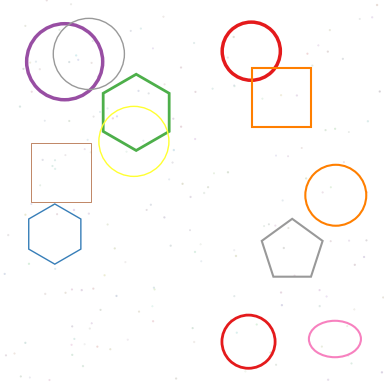[{"shape": "circle", "thickness": 2, "radius": 0.35, "center": [0.646, 0.112]}, {"shape": "circle", "thickness": 2.5, "radius": 0.38, "center": [0.653, 0.867]}, {"shape": "hexagon", "thickness": 1, "radius": 0.39, "center": [0.142, 0.392]}, {"shape": "hexagon", "thickness": 2, "radius": 0.49, "center": [0.354, 0.708]}, {"shape": "circle", "thickness": 2.5, "radius": 0.49, "center": [0.168, 0.84]}, {"shape": "circle", "thickness": 1.5, "radius": 0.4, "center": [0.872, 0.493]}, {"shape": "square", "thickness": 1.5, "radius": 0.39, "center": [0.731, 0.747]}, {"shape": "circle", "thickness": 1, "radius": 0.45, "center": [0.348, 0.633]}, {"shape": "square", "thickness": 0.5, "radius": 0.38, "center": [0.159, 0.551]}, {"shape": "oval", "thickness": 1.5, "radius": 0.34, "center": [0.87, 0.119]}, {"shape": "pentagon", "thickness": 1.5, "radius": 0.42, "center": [0.759, 0.349]}, {"shape": "circle", "thickness": 1, "radius": 0.46, "center": [0.231, 0.86]}]